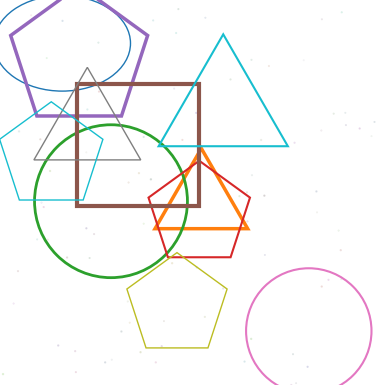[{"shape": "oval", "thickness": 1, "radius": 0.89, "center": [0.162, 0.887]}, {"shape": "triangle", "thickness": 2.5, "radius": 0.69, "center": [0.523, 0.475]}, {"shape": "circle", "thickness": 2, "radius": 0.99, "center": [0.288, 0.477]}, {"shape": "pentagon", "thickness": 1.5, "radius": 0.69, "center": [0.518, 0.444]}, {"shape": "pentagon", "thickness": 2.5, "radius": 0.93, "center": [0.206, 0.85]}, {"shape": "square", "thickness": 3, "radius": 0.8, "center": [0.359, 0.624]}, {"shape": "circle", "thickness": 1.5, "radius": 0.81, "center": [0.802, 0.14]}, {"shape": "triangle", "thickness": 1, "radius": 0.8, "center": [0.227, 0.665]}, {"shape": "pentagon", "thickness": 1, "radius": 0.68, "center": [0.46, 0.207]}, {"shape": "triangle", "thickness": 1.5, "radius": 0.97, "center": [0.58, 0.717]}, {"shape": "pentagon", "thickness": 1, "radius": 0.71, "center": [0.133, 0.595]}]